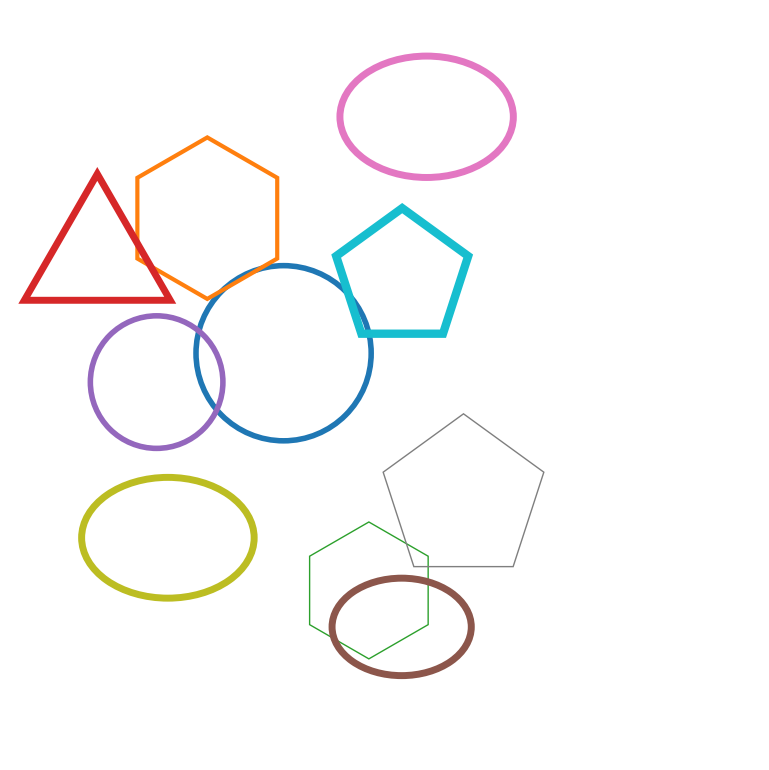[{"shape": "circle", "thickness": 2, "radius": 0.57, "center": [0.368, 0.541]}, {"shape": "hexagon", "thickness": 1.5, "radius": 0.52, "center": [0.269, 0.717]}, {"shape": "hexagon", "thickness": 0.5, "radius": 0.44, "center": [0.479, 0.233]}, {"shape": "triangle", "thickness": 2.5, "radius": 0.55, "center": [0.126, 0.665]}, {"shape": "circle", "thickness": 2, "radius": 0.43, "center": [0.203, 0.504]}, {"shape": "oval", "thickness": 2.5, "radius": 0.45, "center": [0.522, 0.186]}, {"shape": "oval", "thickness": 2.5, "radius": 0.56, "center": [0.554, 0.848]}, {"shape": "pentagon", "thickness": 0.5, "radius": 0.55, "center": [0.602, 0.353]}, {"shape": "oval", "thickness": 2.5, "radius": 0.56, "center": [0.218, 0.302]}, {"shape": "pentagon", "thickness": 3, "radius": 0.45, "center": [0.522, 0.64]}]